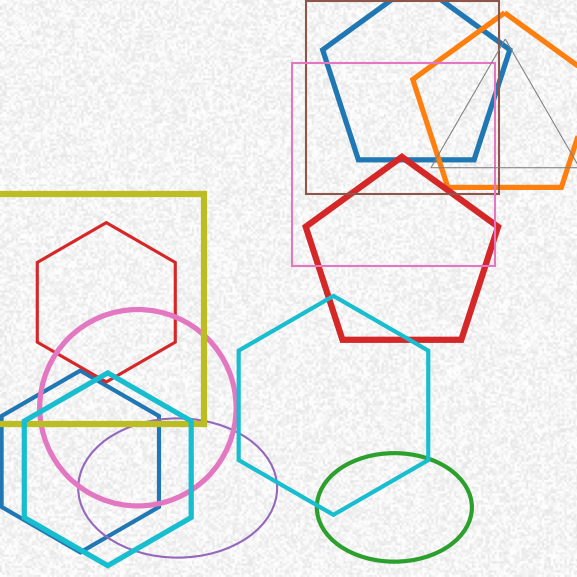[{"shape": "hexagon", "thickness": 2, "radius": 0.79, "center": [0.139, 0.2]}, {"shape": "pentagon", "thickness": 2.5, "radius": 0.85, "center": [0.721, 0.86]}, {"shape": "pentagon", "thickness": 2.5, "radius": 0.84, "center": [0.874, 0.81]}, {"shape": "oval", "thickness": 2, "radius": 0.67, "center": [0.683, 0.121]}, {"shape": "pentagon", "thickness": 3, "radius": 0.88, "center": [0.696, 0.552]}, {"shape": "hexagon", "thickness": 1.5, "radius": 0.69, "center": [0.184, 0.476]}, {"shape": "oval", "thickness": 1, "radius": 0.86, "center": [0.308, 0.154]}, {"shape": "square", "thickness": 1, "radius": 0.84, "center": [0.697, 0.831]}, {"shape": "square", "thickness": 1, "radius": 0.88, "center": [0.682, 0.714]}, {"shape": "circle", "thickness": 2.5, "radius": 0.85, "center": [0.239, 0.293]}, {"shape": "triangle", "thickness": 0.5, "radius": 0.74, "center": [0.875, 0.783]}, {"shape": "square", "thickness": 3, "radius": 1.0, "center": [0.154, 0.464]}, {"shape": "hexagon", "thickness": 2, "radius": 0.95, "center": [0.577, 0.297]}, {"shape": "hexagon", "thickness": 2.5, "radius": 0.83, "center": [0.187, 0.187]}]